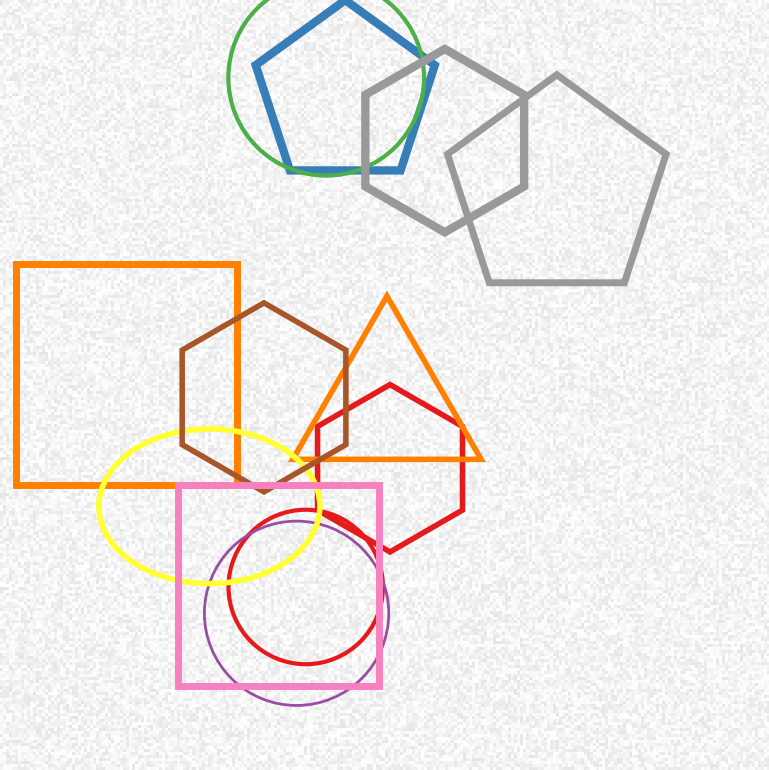[{"shape": "hexagon", "thickness": 2, "radius": 0.54, "center": [0.507, 0.392]}, {"shape": "circle", "thickness": 1.5, "radius": 0.5, "center": [0.397, 0.238]}, {"shape": "pentagon", "thickness": 3, "radius": 0.61, "center": [0.448, 0.878]}, {"shape": "circle", "thickness": 1.5, "radius": 0.64, "center": [0.424, 0.899]}, {"shape": "circle", "thickness": 1, "radius": 0.6, "center": [0.385, 0.204]}, {"shape": "square", "thickness": 2.5, "radius": 0.72, "center": [0.165, 0.514]}, {"shape": "triangle", "thickness": 2, "radius": 0.71, "center": [0.503, 0.474]}, {"shape": "oval", "thickness": 2, "radius": 0.72, "center": [0.272, 0.343]}, {"shape": "hexagon", "thickness": 2, "radius": 0.61, "center": [0.343, 0.484]}, {"shape": "square", "thickness": 2.5, "radius": 0.65, "center": [0.362, 0.24]}, {"shape": "pentagon", "thickness": 2.5, "radius": 0.75, "center": [0.723, 0.754]}, {"shape": "hexagon", "thickness": 3, "radius": 0.6, "center": [0.578, 0.817]}]